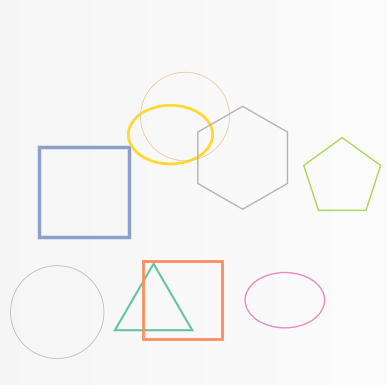[{"shape": "triangle", "thickness": 1.5, "radius": 0.58, "center": [0.396, 0.2]}, {"shape": "square", "thickness": 2, "radius": 0.51, "center": [0.47, 0.221]}, {"shape": "square", "thickness": 2.5, "radius": 0.58, "center": [0.216, 0.501]}, {"shape": "oval", "thickness": 1, "radius": 0.51, "center": [0.735, 0.22]}, {"shape": "pentagon", "thickness": 1, "radius": 0.52, "center": [0.883, 0.538]}, {"shape": "oval", "thickness": 2, "radius": 0.54, "center": [0.44, 0.65]}, {"shape": "circle", "thickness": 0.5, "radius": 0.57, "center": [0.477, 0.697]}, {"shape": "circle", "thickness": 0.5, "radius": 0.6, "center": [0.148, 0.189]}, {"shape": "hexagon", "thickness": 1, "radius": 0.67, "center": [0.626, 0.59]}]